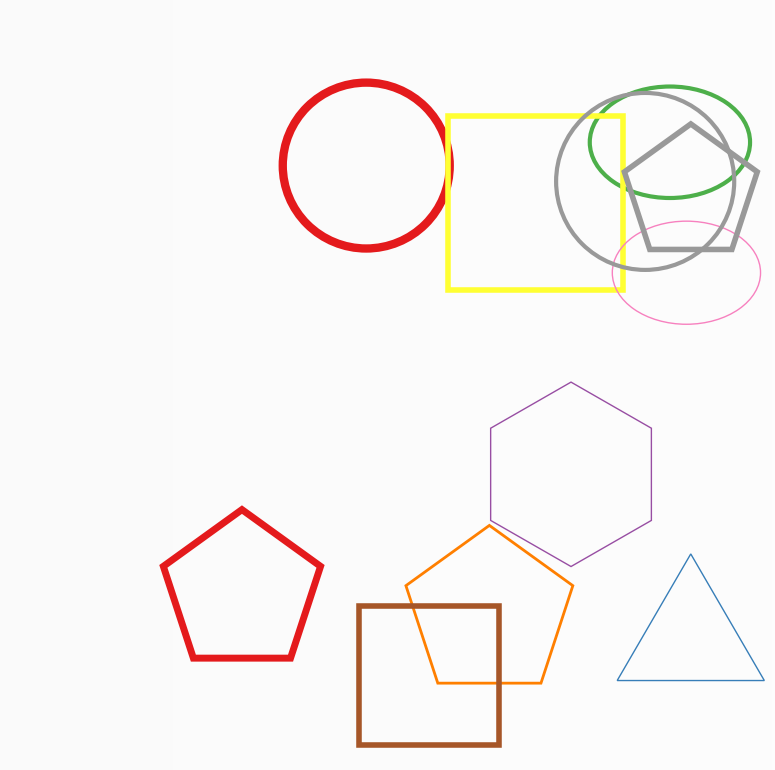[{"shape": "pentagon", "thickness": 2.5, "radius": 0.53, "center": [0.312, 0.232]}, {"shape": "circle", "thickness": 3, "radius": 0.54, "center": [0.473, 0.785]}, {"shape": "triangle", "thickness": 0.5, "radius": 0.55, "center": [0.891, 0.171]}, {"shape": "oval", "thickness": 1.5, "radius": 0.52, "center": [0.864, 0.815]}, {"shape": "hexagon", "thickness": 0.5, "radius": 0.6, "center": [0.737, 0.384]}, {"shape": "pentagon", "thickness": 1, "radius": 0.57, "center": [0.631, 0.204]}, {"shape": "square", "thickness": 2, "radius": 0.56, "center": [0.691, 0.737]}, {"shape": "square", "thickness": 2, "radius": 0.45, "center": [0.554, 0.123]}, {"shape": "oval", "thickness": 0.5, "radius": 0.48, "center": [0.886, 0.646]}, {"shape": "circle", "thickness": 1.5, "radius": 0.57, "center": [0.832, 0.764]}, {"shape": "pentagon", "thickness": 2, "radius": 0.45, "center": [0.891, 0.749]}]